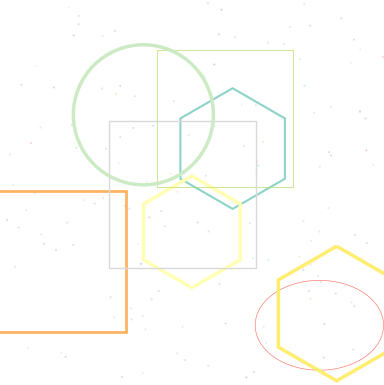[{"shape": "hexagon", "thickness": 1.5, "radius": 0.78, "center": [0.604, 0.614]}, {"shape": "hexagon", "thickness": 2.5, "radius": 0.73, "center": [0.498, 0.398]}, {"shape": "oval", "thickness": 0.5, "radius": 0.83, "center": [0.83, 0.155]}, {"shape": "square", "thickness": 2, "radius": 0.92, "center": [0.143, 0.321]}, {"shape": "square", "thickness": 0.5, "radius": 0.89, "center": [0.584, 0.692]}, {"shape": "square", "thickness": 1, "radius": 0.95, "center": [0.474, 0.494]}, {"shape": "circle", "thickness": 2.5, "radius": 0.91, "center": [0.372, 0.702]}, {"shape": "hexagon", "thickness": 2.5, "radius": 0.87, "center": [0.875, 0.186]}]